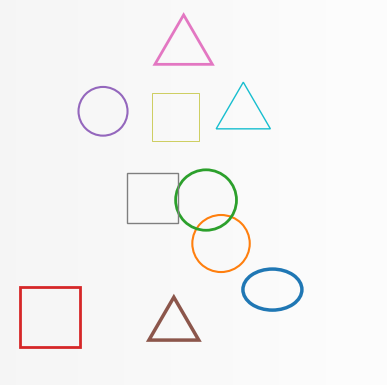[{"shape": "oval", "thickness": 2.5, "radius": 0.38, "center": [0.703, 0.248]}, {"shape": "circle", "thickness": 1.5, "radius": 0.37, "center": [0.57, 0.367]}, {"shape": "circle", "thickness": 2, "radius": 0.39, "center": [0.532, 0.48]}, {"shape": "square", "thickness": 2, "radius": 0.39, "center": [0.13, 0.177]}, {"shape": "circle", "thickness": 1.5, "radius": 0.32, "center": [0.266, 0.711]}, {"shape": "triangle", "thickness": 2.5, "radius": 0.37, "center": [0.449, 0.154]}, {"shape": "triangle", "thickness": 2, "radius": 0.43, "center": [0.474, 0.876]}, {"shape": "square", "thickness": 1, "radius": 0.33, "center": [0.394, 0.485]}, {"shape": "square", "thickness": 0.5, "radius": 0.31, "center": [0.453, 0.697]}, {"shape": "triangle", "thickness": 1, "radius": 0.4, "center": [0.628, 0.706]}]